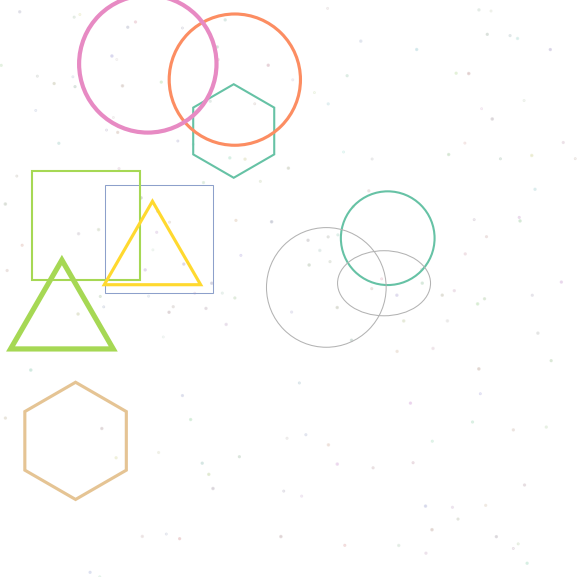[{"shape": "hexagon", "thickness": 1, "radius": 0.41, "center": [0.405, 0.772]}, {"shape": "circle", "thickness": 1, "radius": 0.41, "center": [0.671, 0.587]}, {"shape": "circle", "thickness": 1.5, "radius": 0.57, "center": [0.407, 0.861]}, {"shape": "square", "thickness": 0.5, "radius": 0.47, "center": [0.276, 0.585]}, {"shape": "circle", "thickness": 2, "radius": 0.59, "center": [0.256, 0.888]}, {"shape": "triangle", "thickness": 2.5, "radius": 0.51, "center": [0.107, 0.446]}, {"shape": "square", "thickness": 1, "radius": 0.47, "center": [0.149, 0.609]}, {"shape": "triangle", "thickness": 1.5, "radius": 0.48, "center": [0.264, 0.554]}, {"shape": "hexagon", "thickness": 1.5, "radius": 0.51, "center": [0.131, 0.236]}, {"shape": "oval", "thickness": 0.5, "radius": 0.4, "center": [0.665, 0.509]}, {"shape": "circle", "thickness": 0.5, "radius": 0.52, "center": [0.565, 0.501]}]